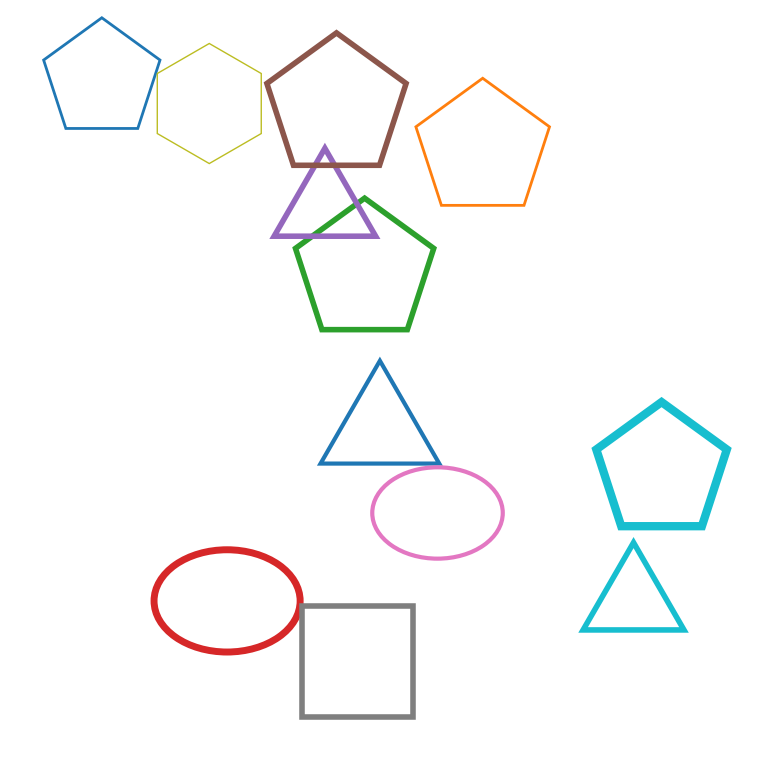[{"shape": "triangle", "thickness": 1.5, "radius": 0.45, "center": [0.493, 0.442]}, {"shape": "pentagon", "thickness": 1, "radius": 0.4, "center": [0.132, 0.897]}, {"shape": "pentagon", "thickness": 1, "radius": 0.46, "center": [0.627, 0.807]}, {"shape": "pentagon", "thickness": 2, "radius": 0.47, "center": [0.474, 0.648]}, {"shape": "oval", "thickness": 2.5, "radius": 0.47, "center": [0.295, 0.22]}, {"shape": "triangle", "thickness": 2, "radius": 0.38, "center": [0.422, 0.731]}, {"shape": "pentagon", "thickness": 2, "radius": 0.48, "center": [0.437, 0.862]}, {"shape": "oval", "thickness": 1.5, "radius": 0.42, "center": [0.568, 0.334]}, {"shape": "square", "thickness": 2, "radius": 0.36, "center": [0.465, 0.141]}, {"shape": "hexagon", "thickness": 0.5, "radius": 0.39, "center": [0.272, 0.866]}, {"shape": "triangle", "thickness": 2, "radius": 0.38, "center": [0.823, 0.22]}, {"shape": "pentagon", "thickness": 3, "radius": 0.45, "center": [0.859, 0.389]}]